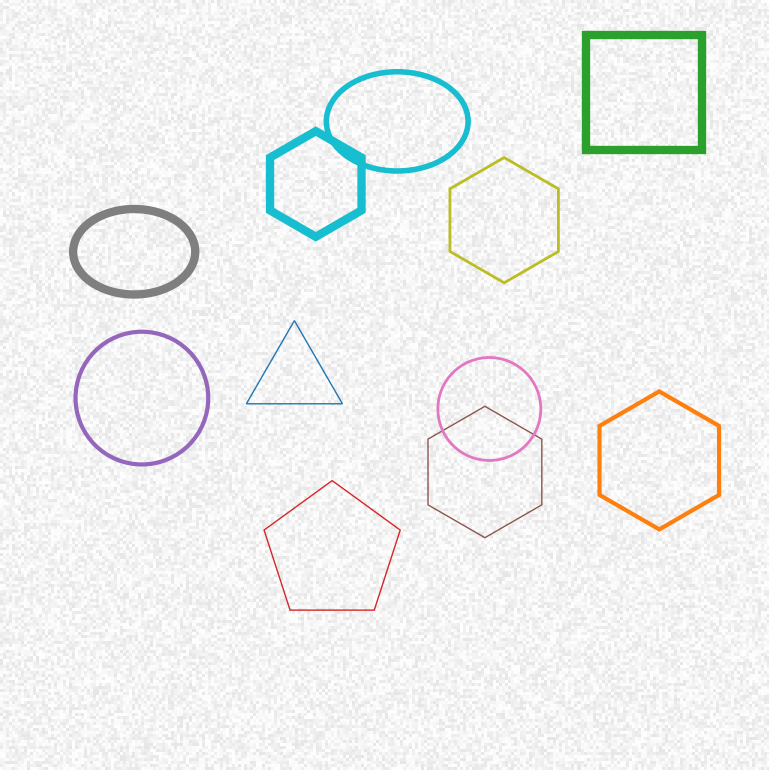[{"shape": "triangle", "thickness": 0.5, "radius": 0.36, "center": [0.382, 0.512]}, {"shape": "hexagon", "thickness": 1.5, "radius": 0.45, "center": [0.856, 0.402]}, {"shape": "square", "thickness": 3, "radius": 0.37, "center": [0.837, 0.88]}, {"shape": "pentagon", "thickness": 0.5, "radius": 0.46, "center": [0.431, 0.283]}, {"shape": "circle", "thickness": 1.5, "radius": 0.43, "center": [0.184, 0.483]}, {"shape": "hexagon", "thickness": 0.5, "radius": 0.43, "center": [0.63, 0.387]}, {"shape": "circle", "thickness": 1, "radius": 0.33, "center": [0.635, 0.469]}, {"shape": "oval", "thickness": 3, "radius": 0.4, "center": [0.174, 0.673]}, {"shape": "hexagon", "thickness": 1, "radius": 0.41, "center": [0.655, 0.714]}, {"shape": "hexagon", "thickness": 3, "radius": 0.34, "center": [0.41, 0.761]}, {"shape": "oval", "thickness": 2, "radius": 0.46, "center": [0.516, 0.842]}]